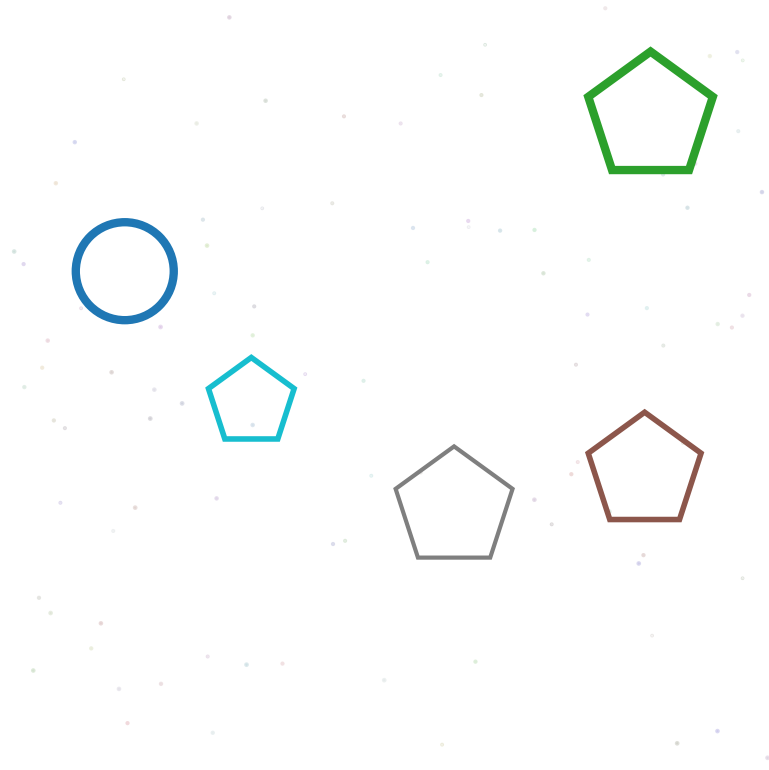[{"shape": "circle", "thickness": 3, "radius": 0.32, "center": [0.162, 0.648]}, {"shape": "pentagon", "thickness": 3, "radius": 0.43, "center": [0.845, 0.848]}, {"shape": "pentagon", "thickness": 2, "radius": 0.39, "center": [0.837, 0.388]}, {"shape": "pentagon", "thickness": 1.5, "radius": 0.4, "center": [0.59, 0.34]}, {"shape": "pentagon", "thickness": 2, "radius": 0.29, "center": [0.326, 0.477]}]